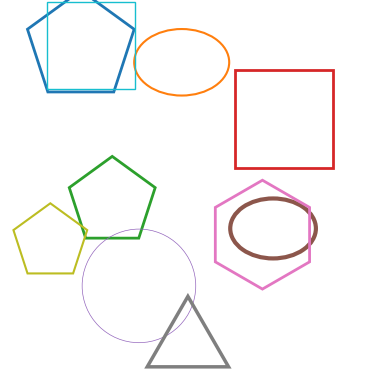[{"shape": "pentagon", "thickness": 2, "radius": 0.73, "center": [0.21, 0.879]}, {"shape": "oval", "thickness": 1.5, "radius": 0.62, "center": [0.472, 0.838]}, {"shape": "pentagon", "thickness": 2, "radius": 0.59, "center": [0.291, 0.476]}, {"shape": "square", "thickness": 2, "radius": 0.63, "center": [0.738, 0.691]}, {"shape": "circle", "thickness": 0.5, "radius": 0.74, "center": [0.361, 0.257]}, {"shape": "oval", "thickness": 3, "radius": 0.56, "center": [0.709, 0.407]}, {"shape": "hexagon", "thickness": 2, "radius": 0.71, "center": [0.682, 0.391]}, {"shape": "triangle", "thickness": 2.5, "radius": 0.61, "center": [0.488, 0.108]}, {"shape": "pentagon", "thickness": 1.5, "radius": 0.5, "center": [0.131, 0.371]}, {"shape": "square", "thickness": 1, "radius": 0.57, "center": [0.237, 0.882]}]